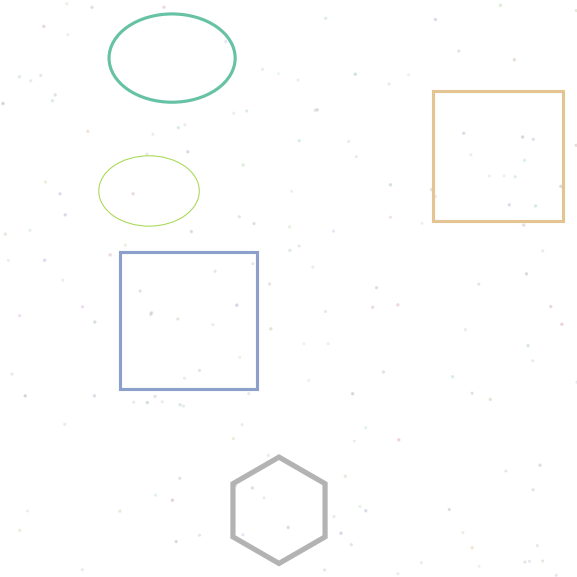[{"shape": "oval", "thickness": 1.5, "radius": 0.55, "center": [0.298, 0.899]}, {"shape": "square", "thickness": 1.5, "radius": 0.59, "center": [0.327, 0.443]}, {"shape": "oval", "thickness": 0.5, "radius": 0.44, "center": [0.258, 0.668]}, {"shape": "square", "thickness": 1.5, "radius": 0.56, "center": [0.863, 0.728]}, {"shape": "hexagon", "thickness": 2.5, "radius": 0.46, "center": [0.483, 0.116]}]